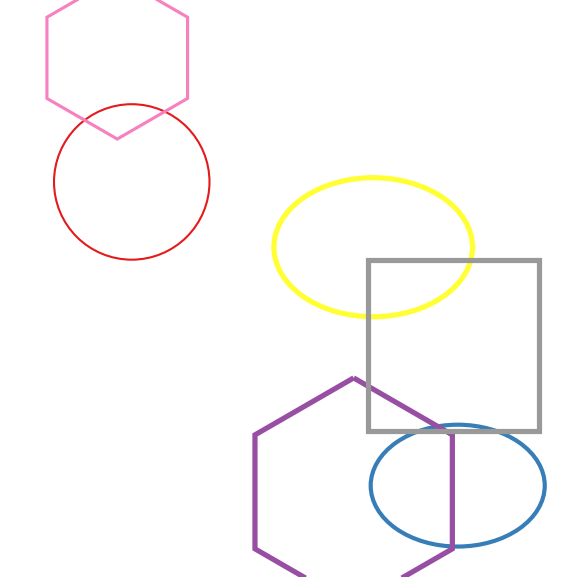[{"shape": "circle", "thickness": 1, "radius": 0.67, "center": [0.228, 0.684]}, {"shape": "oval", "thickness": 2, "radius": 0.75, "center": [0.793, 0.158]}, {"shape": "hexagon", "thickness": 2.5, "radius": 0.99, "center": [0.612, 0.147]}, {"shape": "oval", "thickness": 2.5, "radius": 0.86, "center": [0.646, 0.571]}, {"shape": "hexagon", "thickness": 1.5, "radius": 0.7, "center": [0.203, 0.899]}, {"shape": "square", "thickness": 2.5, "radius": 0.74, "center": [0.786, 0.401]}]